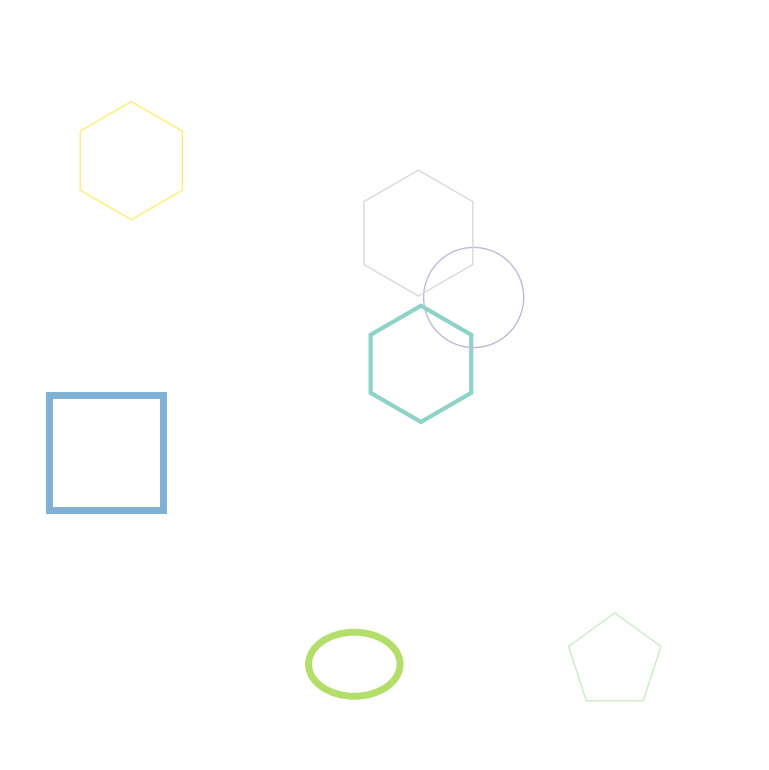[{"shape": "hexagon", "thickness": 1.5, "radius": 0.38, "center": [0.547, 0.527]}, {"shape": "circle", "thickness": 0.5, "radius": 0.32, "center": [0.615, 0.614]}, {"shape": "square", "thickness": 2.5, "radius": 0.37, "center": [0.138, 0.413]}, {"shape": "oval", "thickness": 2.5, "radius": 0.3, "center": [0.46, 0.137]}, {"shape": "hexagon", "thickness": 0.5, "radius": 0.41, "center": [0.543, 0.697]}, {"shape": "pentagon", "thickness": 0.5, "radius": 0.32, "center": [0.798, 0.141]}, {"shape": "hexagon", "thickness": 0.5, "radius": 0.38, "center": [0.171, 0.791]}]